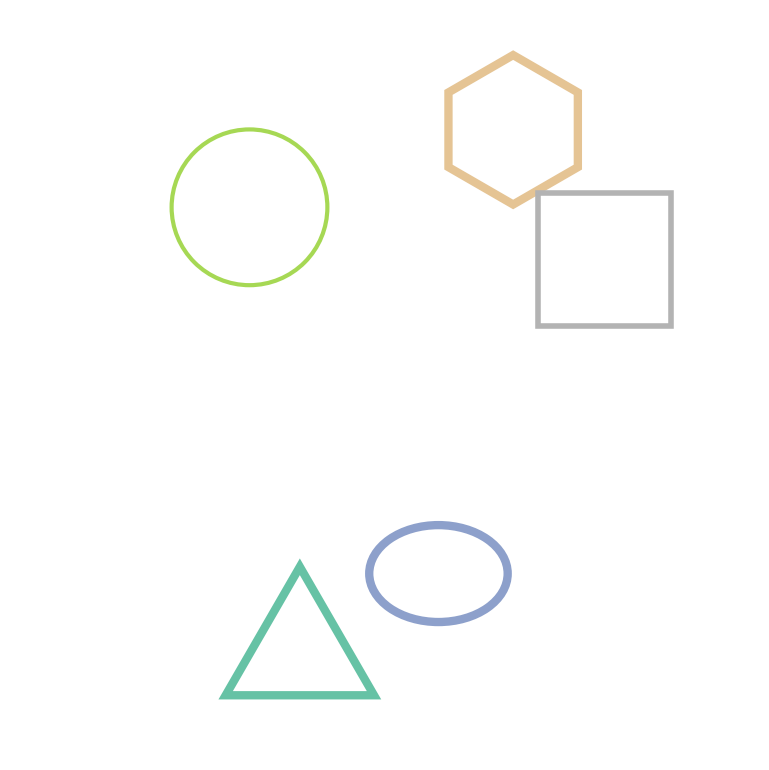[{"shape": "triangle", "thickness": 3, "radius": 0.56, "center": [0.389, 0.153]}, {"shape": "oval", "thickness": 3, "radius": 0.45, "center": [0.569, 0.255]}, {"shape": "circle", "thickness": 1.5, "radius": 0.51, "center": [0.324, 0.731]}, {"shape": "hexagon", "thickness": 3, "radius": 0.49, "center": [0.666, 0.831]}, {"shape": "square", "thickness": 2, "radius": 0.43, "center": [0.785, 0.662]}]